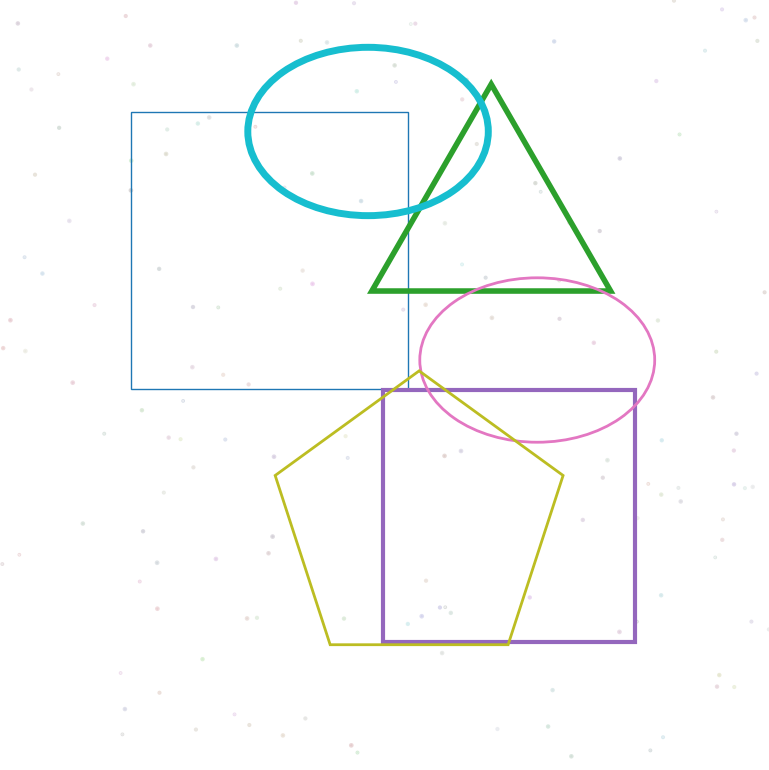[{"shape": "square", "thickness": 0.5, "radius": 0.9, "center": [0.35, 0.674]}, {"shape": "triangle", "thickness": 2, "radius": 0.9, "center": [0.638, 0.712]}, {"shape": "square", "thickness": 1.5, "radius": 0.82, "center": [0.661, 0.33]}, {"shape": "oval", "thickness": 1, "radius": 0.76, "center": [0.698, 0.532]}, {"shape": "pentagon", "thickness": 1, "radius": 0.98, "center": [0.544, 0.322]}, {"shape": "oval", "thickness": 2.5, "radius": 0.78, "center": [0.478, 0.829]}]